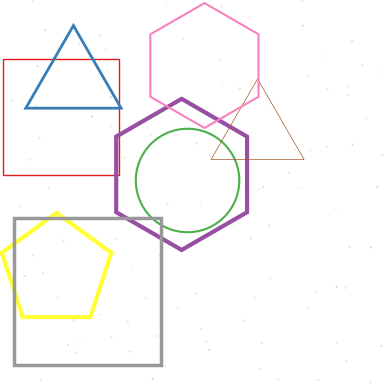[{"shape": "square", "thickness": 1, "radius": 0.76, "center": [0.158, 0.696]}, {"shape": "triangle", "thickness": 2, "radius": 0.72, "center": [0.191, 0.791]}, {"shape": "circle", "thickness": 1.5, "radius": 0.67, "center": [0.487, 0.531]}, {"shape": "hexagon", "thickness": 3, "radius": 0.98, "center": [0.472, 0.547]}, {"shape": "pentagon", "thickness": 3, "radius": 0.75, "center": [0.147, 0.297]}, {"shape": "triangle", "thickness": 0.5, "radius": 0.7, "center": [0.669, 0.655]}, {"shape": "hexagon", "thickness": 1.5, "radius": 0.81, "center": [0.531, 0.83]}, {"shape": "square", "thickness": 2.5, "radius": 0.96, "center": [0.228, 0.244]}]